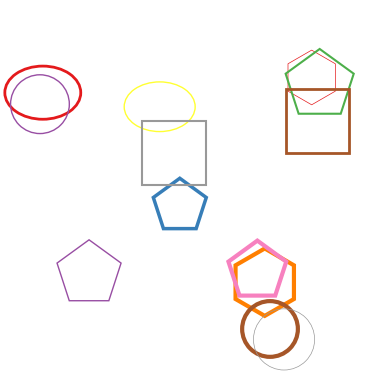[{"shape": "hexagon", "thickness": 0.5, "radius": 0.36, "center": [0.81, 0.799]}, {"shape": "oval", "thickness": 2, "radius": 0.49, "center": [0.111, 0.759]}, {"shape": "pentagon", "thickness": 2.5, "radius": 0.36, "center": [0.467, 0.465]}, {"shape": "pentagon", "thickness": 1.5, "radius": 0.46, "center": [0.83, 0.78]}, {"shape": "pentagon", "thickness": 1, "radius": 0.44, "center": [0.231, 0.29]}, {"shape": "circle", "thickness": 1, "radius": 0.38, "center": [0.104, 0.729]}, {"shape": "hexagon", "thickness": 3, "radius": 0.44, "center": [0.688, 0.267]}, {"shape": "oval", "thickness": 1, "radius": 0.46, "center": [0.415, 0.723]}, {"shape": "circle", "thickness": 3, "radius": 0.36, "center": [0.701, 0.146]}, {"shape": "square", "thickness": 2, "radius": 0.41, "center": [0.824, 0.686]}, {"shape": "pentagon", "thickness": 3, "radius": 0.39, "center": [0.668, 0.296]}, {"shape": "circle", "thickness": 0.5, "radius": 0.4, "center": [0.738, 0.118]}, {"shape": "square", "thickness": 1.5, "radius": 0.42, "center": [0.452, 0.603]}]